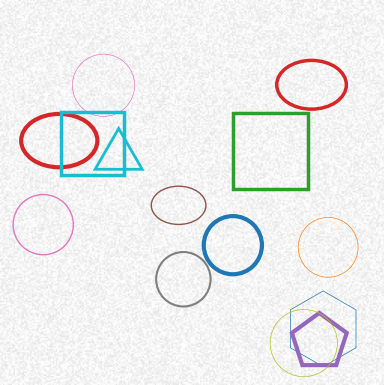[{"shape": "hexagon", "thickness": 0.5, "radius": 0.49, "center": [0.839, 0.146]}, {"shape": "circle", "thickness": 3, "radius": 0.38, "center": [0.605, 0.363]}, {"shape": "circle", "thickness": 0.5, "radius": 0.39, "center": [0.852, 0.358]}, {"shape": "square", "thickness": 2.5, "radius": 0.49, "center": [0.703, 0.608]}, {"shape": "oval", "thickness": 3, "radius": 0.5, "center": [0.154, 0.635]}, {"shape": "oval", "thickness": 2.5, "radius": 0.45, "center": [0.809, 0.78]}, {"shape": "pentagon", "thickness": 3, "radius": 0.37, "center": [0.829, 0.112]}, {"shape": "oval", "thickness": 1, "radius": 0.35, "center": [0.464, 0.467]}, {"shape": "circle", "thickness": 1, "radius": 0.39, "center": [0.112, 0.416]}, {"shape": "circle", "thickness": 0.5, "radius": 0.4, "center": [0.269, 0.778]}, {"shape": "circle", "thickness": 1.5, "radius": 0.35, "center": [0.476, 0.275]}, {"shape": "circle", "thickness": 0.5, "radius": 0.44, "center": [0.789, 0.109]}, {"shape": "triangle", "thickness": 2, "radius": 0.35, "center": [0.308, 0.596]}, {"shape": "square", "thickness": 2.5, "radius": 0.41, "center": [0.241, 0.627]}]